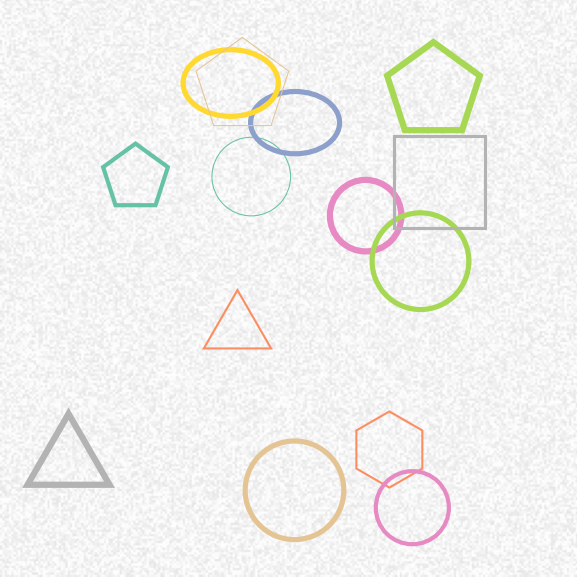[{"shape": "circle", "thickness": 0.5, "radius": 0.34, "center": [0.435, 0.693]}, {"shape": "pentagon", "thickness": 2, "radius": 0.29, "center": [0.235, 0.691]}, {"shape": "triangle", "thickness": 1, "radius": 0.34, "center": [0.411, 0.429]}, {"shape": "hexagon", "thickness": 1, "radius": 0.33, "center": [0.674, 0.221]}, {"shape": "oval", "thickness": 2.5, "radius": 0.39, "center": [0.511, 0.787]}, {"shape": "circle", "thickness": 3, "radius": 0.31, "center": [0.633, 0.626]}, {"shape": "circle", "thickness": 2, "radius": 0.32, "center": [0.714, 0.12]}, {"shape": "pentagon", "thickness": 3, "radius": 0.42, "center": [0.751, 0.842]}, {"shape": "circle", "thickness": 2.5, "radius": 0.42, "center": [0.728, 0.547]}, {"shape": "oval", "thickness": 2.5, "radius": 0.41, "center": [0.4, 0.855]}, {"shape": "pentagon", "thickness": 0.5, "radius": 0.42, "center": [0.42, 0.85]}, {"shape": "circle", "thickness": 2.5, "radius": 0.43, "center": [0.51, 0.15]}, {"shape": "square", "thickness": 1.5, "radius": 0.4, "center": [0.761, 0.684]}, {"shape": "triangle", "thickness": 3, "radius": 0.41, "center": [0.119, 0.201]}]